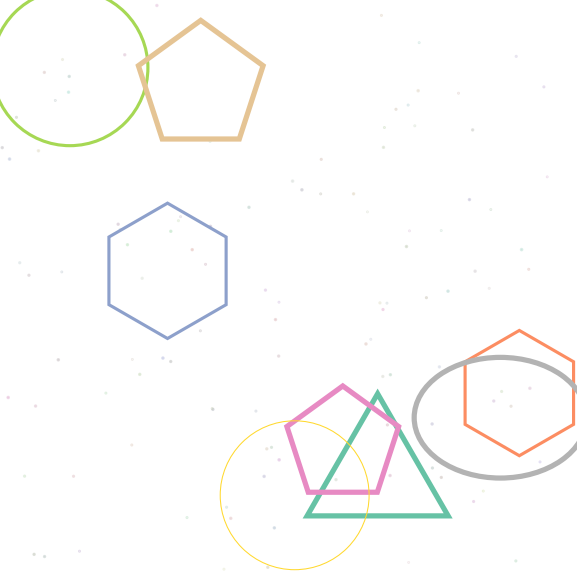[{"shape": "triangle", "thickness": 2.5, "radius": 0.7, "center": [0.654, 0.176]}, {"shape": "hexagon", "thickness": 1.5, "radius": 0.54, "center": [0.899, 0.318]}, {"shape": "hexagon", "thickness": 1.5, "radius": 0.59, "center": [0.29, 0.53]}, {"shape": "pentagon", "thickness": 2.5, "radius": 0.51, "center": [0.594, 0.229]}, {"shape": "circle", "thickness": 1.5, "radius": 0.68, "center": [0.121, 0.882]}, {"shape": "circle", "thickness": 0.5, "radius": 0.64, "center": [0.51, 0.142]}, {"shape": "pentagon", "thickness": 2.5, "radius": 0.57, "center": [0.348, 0.85]}, {"shape": "oval", "thickness": 2.5, "radius": 0.75, "center": [0.866, 0.276]}]